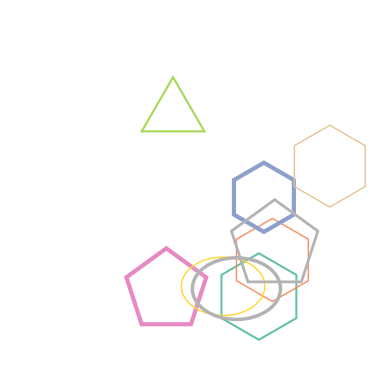[{"shape": "hexagon", "thickness": 1.5, "radius": 0.56, "center": [0.672, 0.23]}, {"shape": "hexagon", "thickness": 1, "radius": 0.54, "center": [0.708, 0.325]}, {"shape": "hexagon", "thickness": 3, "radius": 0.45, "center": [0.685, 0.488]}, {"shape": "pentagon", "thickness": 3, "radius": 0.54, "center": [0.432, 0.246]}, {"shape": "triangle", "thickness": 1.5, "radius": 0.47, "center": [0.449, 0.706]}, {"shape": "oval", "thickness": 1, "radius": 0.54, "center": [0.579, 0.256]}, {"shape": "hexagon", "thickness": 1, "radius": 0.53, "center": [0.857, 0.568]}, {"shape": "oval", "thickness": 2.5, "radius": 0.57, "center": [0.614, 0.25]}, {"shape": "pentagon", "thickness": 2, "radius": 0.59, "center": [0.713, 0.363]}]